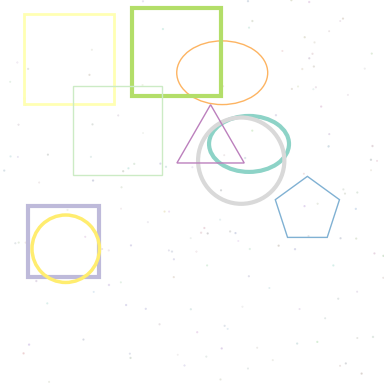[{"shape": "oval", "thickness": 3, "radius": 0.52, "center": [0.647, 0.626]}, {"shape": "square", "thickness": 2, "radius": 0.58, "center": [0.179, 0.847]}, {"shape": "square", "thickness": 3, "radius": 0.46, "center": [0.166, 0.372]}, {"shape": "pentagon", "thickness": 1, "radius": 0.44, "center": [0.798, 0.454]}, {"shape": "oval", "thickness": 1, "radius": 0.59, "center": [0.577, 0.811]}, {"shape": "square", "thickness": 3, "radius": 0.57, "center": [0.459, 0.865]}, {"shape": "circle", "thickness": 3, "radius": 0.56, "center": [0.627, 0.583]}, {"shape": "triangle", "thickness": 1, "radius": 0.5, "center": [0.547, 0.627]}, {"shape": "square", "thickness": 1, "radius": 0.58, "center": [0.306, 0.661]}, {"shape": "circle", "thickness": 2.5, "radius": 0.44, "center": [0.171, 0.354]}]